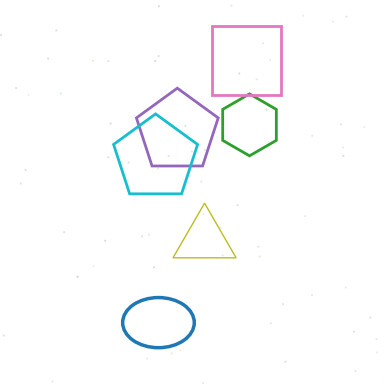[{"shape": "oval", "thickness": 2.5, "radius": 0.47, "center": [0.412, 0.162]}, {"shape": "hexagon", "thickness": 2, "radius": 0.4, "center": [0.648, 0.676]}, {"shape": "pentagon", "thickness": 2, "radius": 0.56, "center": [0.461, 0.659]}, {"shape": "square", "thickness": 2, "radius": 0.45, "center": [0.639, 0.844]}, {"shape": "triangle", "thickness": 1, "radius": 0.47, "center": [0.531, 0.378]}, {"shape": "pentagon", "thickness": 2, "radius": 0.57, "center": [0.404, 0.589]}]